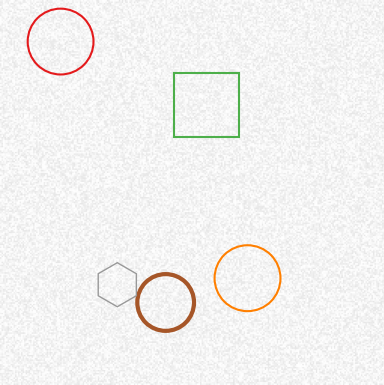[{"shape": "circle", "thickness": 1.5, "radius": 0.43, "center": [0.157, 0.892]}, {"shape": "square", "thickness": 1.5, "radius": 0.42, "center": [0.537, 0.728]}, {"shape": "circle", "thickness": 1.5, "radius": 0.43, "center": [0.643, 0.277]}, {"shape": "circle", "thickness": 3, "radius": 0.37, "center": [0.43, 0.214]}, {"shape": "hexagon", "thickness": 1, "radius": 0.29, "center": [0.305, 0.26]}]